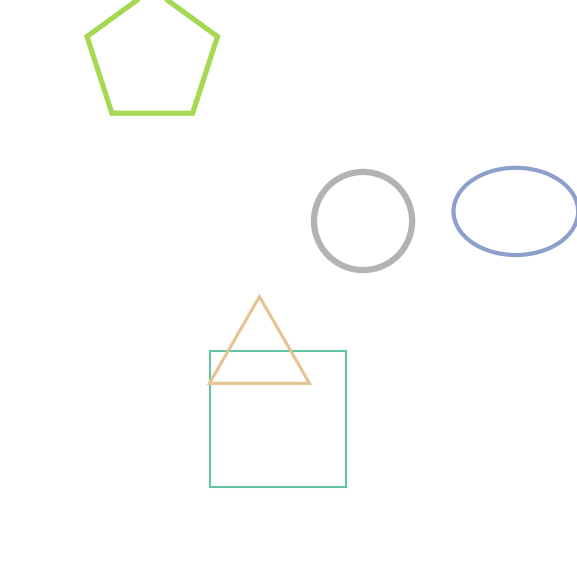[{"shape": "square", "thickness": 1, "radius": 0.59, "center": [0.481, 0.273]}, {"shape": "oval", "thickness": 2, "radius": 0.54, "center": [0.893, 0.633]}, {"shape": "pentagon", "thickness": 2.5, "radius": 0.59, "center": [0.264, 0.899]}, {"shape": "triangle", "thickness": 1.5, "radius": 0.5, "center": [0.449, 0.385]}, {"shape": "circle", "thickness": 3, "radius": 0.42, "center": [0.629, 0.616]}]